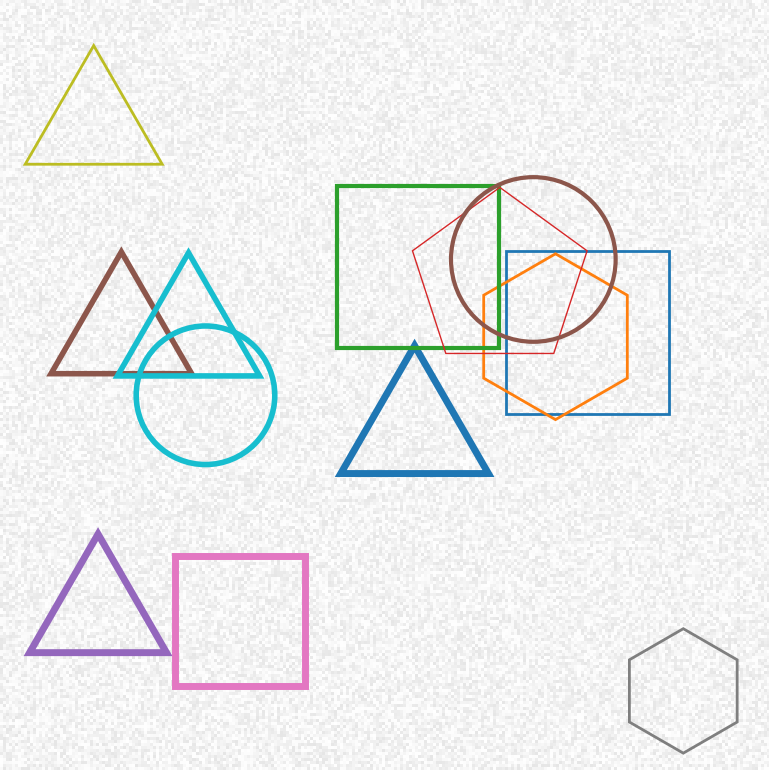[{"shape": "square", "thickness": 1, "radius": 0.53, "center": [0.762, 0.568]}, {"shape": "triangle", "thickness": 2.5, "radius": 0.55, "center": [0.538, 0.44]}, {"shape": "hexagon", "thickness": 1, "radius": 0.54, "center": [0.721, 0.563]}, {"shape": "square", "thickness": 1.5, "radius": 0.53, "center": [0.543, 0.653]}, {"shape": "pentagon", "thickness": 0.5, "radius": 0.6, "center": [0.649, 0.637]}, {"shape": "triangle", "thickness": 2.5, "radius": 0.51, "center": [0.127, 0.204]}, {"shape": "triangle", "thickness": 2, "radius": 0.53, "center": [0.158, 0.567]}, {"shape": "circle", "thickness": 1.5, "radius": 0.53, "center": [0.693, 0.663]}, {"shape": "square", "thickness": 2.5, "radius": 0.42, "center": [0.312, 0.193]}, {"shape": "hexagon", "thickness": 1, "radius": 0.4, "center": [0.887, 0.103]}, {"shape": "triangle", "thickness": 1, "radius": 0.51, "center": [0.122, 0.838]}, {"shape": "circle", "thickness": 2, "radius": 0.45, "center": [0.267, 0.487]}, {"shape": "triangle", "thickness": 2, "radius": 0.53, "center": [0.245, 0.565]}]